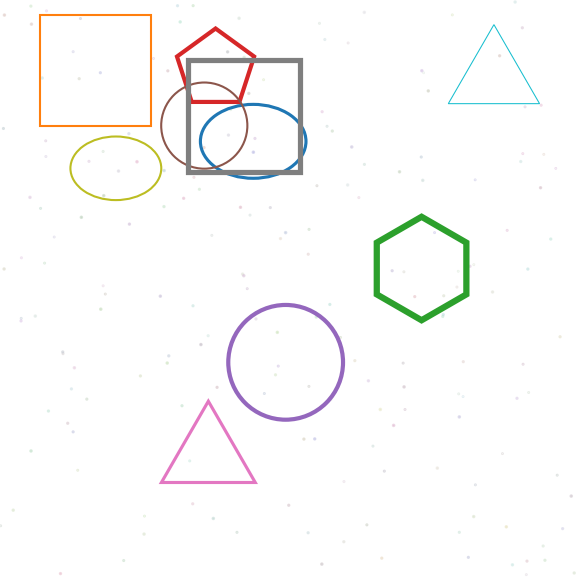[{"shape": "oval", "thickness": 1.5, "radius": 0.46, "center": [0.438, 0.754]}, {"shape": "square", "thickness": 1, "radius": 0.48, "center": [0.165, 0.877]}, {"shape": "hexagon", "thickness": 3, "radius": 0.45, "center": [0.73, 0.534]}, {"shape": "pentagon", "thickness": 2, "radius": 0.35, "center": [0.373, 0.879]}, {"shape": "circle", "thickness": 2, "radius": 0.5, "center": [0.495, 0.372]}, {"shape": "circle", "thickness": 1, "radius": 0.37, "center": [0.354, 0.782]}, {"shape": "triangle", "thickness": 1.5, "radius": 0.47, "center": [0.361, 0.211]}, {"shape": "square", "thickness": 2.5, "radius": 0.48, "center": [0.422, 0.798]}, {"shape": "oval", "thickness": 1, "radius": 0.39, "center": [0.201, 0.708]}, {"shape": "triangle", "thickness": 0.5, "radius": 0.46, "center": [0.855, 0.865]}]